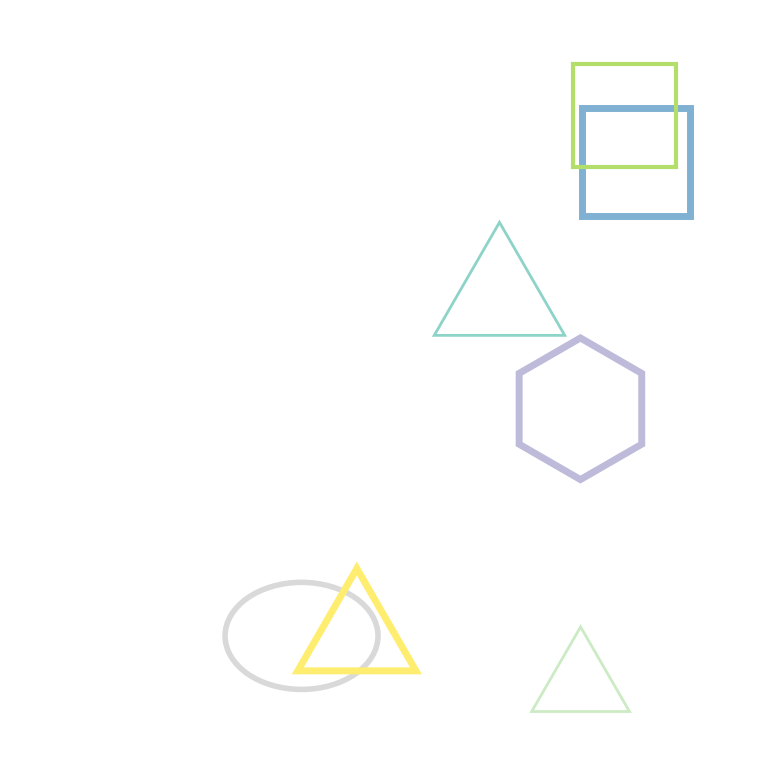[{"shape": "triangle", "thickness": 1, "radius": 0.49, "center": [0.649, 0.613]}, {"shape": "hexagon", "thickness": 2.5, "radius": 0.46, "center": [0.754, 0.469]}, {"shape": "square", "thickness": 2.5, "radius": 0.35, "center": [0.826, 0.789]}, {"shape": "square", "thickness": 1.5, "radius": 0.33, "center": [0.811, 0.85]}, {"shape": "oval", "thickness": 2, "radius": 0.5, "center": [0.392, 0.174]}, {"shape": "triangle", "thickness": 1, "radius": 0.37, "center": [0.754, 0.113]}, {"shape": "triangle", "thickness": 2.5, "radius": 0.44, "center": [0.463, 0.173]}]